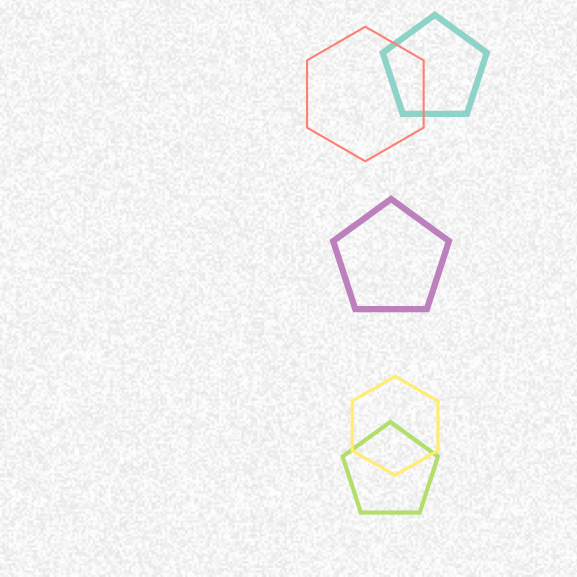[{"shape": "pentagon", "thickness": 3, "radius": 0.47, "center": [0.753, 0.879]}, {"shape": "hexagon", "thickness": 1, "radius": 0.58, "center": [0.633, 0.836]}, {"shape": "pentagon", "thickness": 2, "radius": 0.43, "center": [0.676, 0.182]}, {"shape": "pentagon", "thickness": 3, "radius": 0.53, "center": [0.677, 0.549]}, {"shape": "hexagon", "thickness": 1.5, "radius": 0.43, "center": [0.684, 0.262]}]